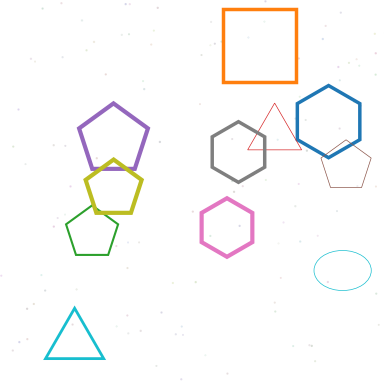[{"shape": "hexagon", "thickness": 2.5, "radius": 0.47, "center": [0.853, 0.684]}, {"shape": "square", "thickness": 2.5, "radius": 0.47, "center": [0.674, 0.882]}, {"shape": "pentagon", "thickness": 1.5, "radius": 0.36, "center": [0.239, 0.395]}, {"shape": "triangle", "thickness": 0.5, "radius": 0.4, "center": [0.713, 0.651]}, {"shape": "pentagon", "thickness": 3, "radius": 0.47, "center": [0.295, 0.637]}, {"shape": "pentagon", "thickness": 0.5, "radius": 0.34, "center": [0.899, 0.568]}, {"shape": "hexagon", "thickness": 3, "radius": 0.38, "center": [0.59, 0.409]}, {"shape": "hexagon", "thickness": 2.5, "radius": 0.39, "center": [0.619, 0.605]}, {"shape": "pentagon", "thickness": 3, "radius": 0.38, "center": [0.295, 0.509]}, {"shape": "oval", "thickness": 0.5, "radius": 0.37, "center": [0.89, 0.297]}, {"shape": "triangle", "thickness": 2, "radius": 0.44, "center": [0.194, 0.112]}]